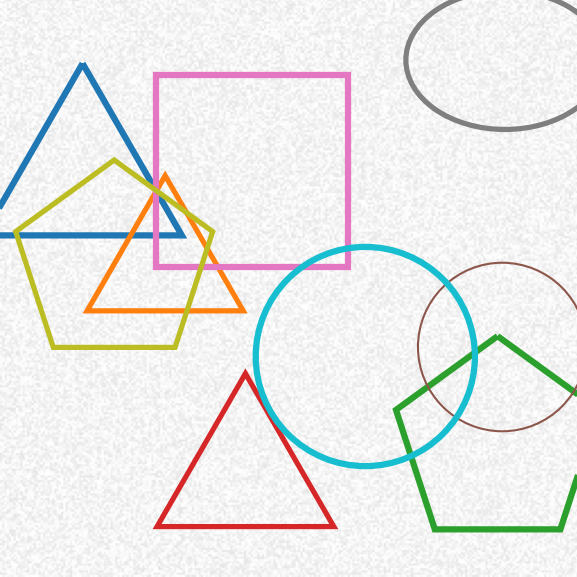[{"shape": "triangle", "thickness": 3, "radius": 0.99, "center": [0.143, 0.691]}, {"shape": "triangle", "thickness": 2.5, "radius": 0.78, "center": [0.286, 0.539]}, {"shape": "pentagon", "thickness": 3, "radius": 0.92, "center": [0.862, 0.232]}, {"shape": "triangle", "thickness": 2.5, "radius": 0.88, "center": [0.425, 0.176]}, {"shape": "circle", "thickness": 1, "radius": 0.73, "center": [0.87, 0.398]}, {"shape": "square", "thickness": 3, "radius": 0.83, "center": [0.436, 0.703]}, {"shape": "oval", "thickness": 2.5, "radius": 0.86, "center": [0.874, 0.895]}, {"shape": "pentagon", "thickness": 2.5, "radius": 0.9, "center": [0.198, 0.543]}, {"shape": "circle", "thickness": 3, "radius": 0.95, "center": [0.633, 0.382]}]